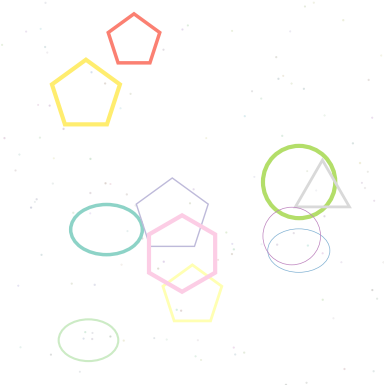[{"shape": "oval", "thickness": 2.5, "radius": 0.47, "center": [0.277, 0.404]}, {"shape": "pentagon", "thickness": 2, "radius": 0.4, "center": [0.5, 0.232]}, {"shape": "pentagon", "thickness": 1, "radius": 0.49, "center": [0.447, 0.44]}, {"shape": "pentagon", "thickness": 2.5, "radius": 0.35, "center": [0.348, 0.894]}, {"shape": "oval", "thickness": 0.5, "radius": 0.4, "center": [0.776, 0.349]}, {"shape": "circle", "thickness": 3, "radius": 0.47, "center": [0.777, 0.527]}, {"shape": "hexagon", "thickness": 3, "radius": 0.5, "center": [0.473, 0.341]}, {"shape": "triangle", "thickness": 2, "radius": 0.4, "center": [0.837, 0.503]}, {"shape": "circle", "thickness": 0.5, "radius": 0.37, "center": [0.758, 0.387]}, {"shape": "oval", "thickness": 1.5, "radius": 0.39, "center": [0.23, 0.116]}, {"shape": "pentagon", "thickness": 3, "radius": 0.46, "center": [0.223, 0.752]}]